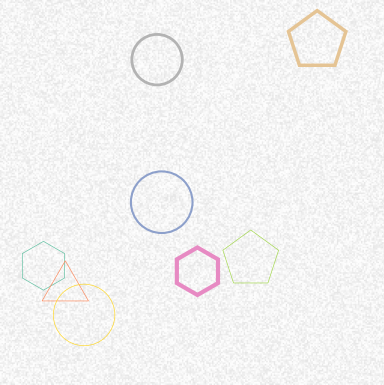[{"shape": "hexagon", "thickness": 0.5, "radius": 0.32, "center": [0.113, 0.31]}, {"shape": "triangle", "thickness": 0.5, "radius": 0.35, "center": [0.17, 0.253]}, {"shape": "circle", "thickness": 1.5, "radius": 0.4, "center": [0.42, 0.475]}, {"shape": "hexagon", "thickness": 3, "radius": 0.31, "center": [0.513, 0.296]}, {"shape": "pentagon", "thickness": 0.5, "radius": 0.38, "center": [0.651, 0.327]}, {"shape": "circle", "thickness": 0.5, "radius": 0.4, "center": [0.218, 0.182]}, {"shape": "pentagon", "thickness": 2.5, "radius": 0.39, "center": [0.824, 0.894]}, {"shape": "circle", "thickness": 2, "radius": 0.33, "center": [0.408, 0.845]}]